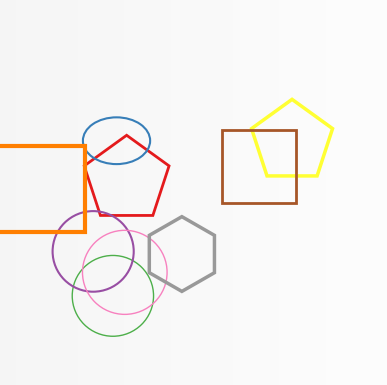[{"shape": "pentagon", "thickness": 2, "radius": 0.58, "center": [0.327, 0.534]}, {"shape": "oval", "thickness": 1.5, "radius": 0.43, "center": [0.301, 0.634]}, {"shape": "circle", "thickness": 1, "radius": 0.52, "center": [0.291, 0.232]}, {"shape": "circle", "thickness": 1.5, "radius": 0.52, "center": [0.24, 0.347]}, {"shape": "square", "thickness": 3, "radius": 0.56, "center": [0.108, 0.509]}, {"shape": "pentagon", "thickness": 2.5, "radius": 0.55, "center": [0.754, 0.632]}, {"shape": "square", "thickness": 2, "radius": 0.48, "center": [0.668, 0.567]}, {"shape": "circle", "thickness": 1, "radius": 0.55, "center": [0.322, 0.293]}, {"shape": "hexagon", "thickness": 2.5, "radius": 0.49, "center": [0.469, 0.34]}]